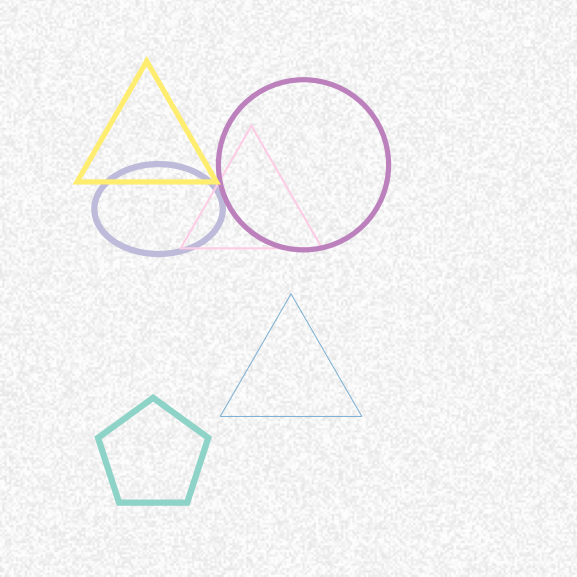[{"shape": "pentagon", "thickness": 3, "radius": 0.5, "center": [0.265, 0.21]}, {"shape": "oval", "thickness": 3, "radius": 0.56, "center": [0.275, 0.637]}, {"shape": "triangle", "thickness": 0.5, "radius": 0.71, "center": [0.504, 0.349]}, {"shape": "triangle", "thickness": 1, "radius": 0.71, "center": [0.435, 0.64]}, {"shape": "circle", "thickness": 2.5, "radius": 0.74, "center": [0.526, 0.714]}, {"shape": "triangle", "thickness": 2.5, "radius": 0.7, "center": [0.254, 0.754]}]